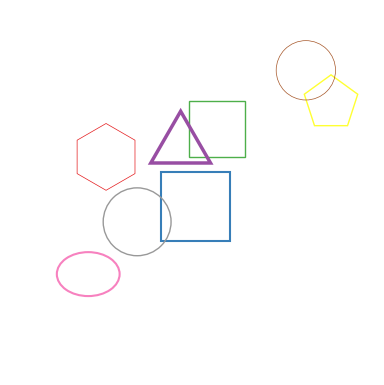[{"shape": "hexagon", "thickness": 0.5, "radius": 0.43, "center": [0.275, 0.592]}, {"shape": "square", "thickness": 1.5, "radius": 0.45, "center": [0.509, 0.465]}, {"shape": "square", "thickness": 1, "radius": 0.36, "center": [0.563, 0.666]}, {"shape": "triangle", "thickness": 2.5, "radius": 0.45, "center": [0.469, 0.621]}, {"shape": "pentagon", "thickness": 1, "radius": 0.36, "center": [0.86, 0.733]}, {"shape": "circle", "thickness": 0.5, "radius": 0.39, "center": [0.794, 0.817]}, {"shape": "oval", "thickness": 1.5, "radius": 0.41, "center": [0.229, 0.288]}, {"shape": "circle", "thickness": 1, "radius": 0.44, "center": [0.356, 0.424]}]